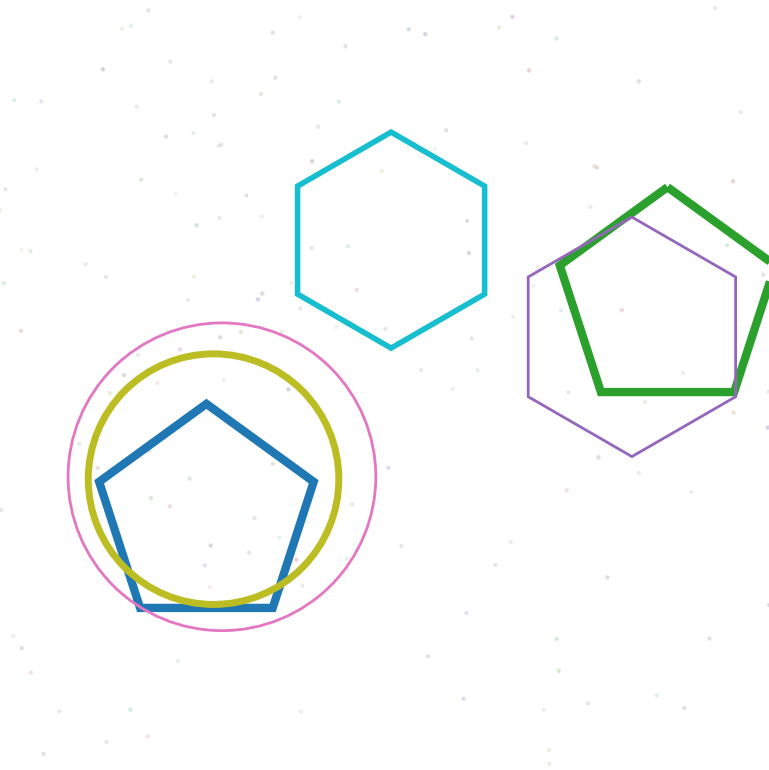[{"shape": "pentagon", "thickness": 3, "radius": 0.73, "center": [0.268, 0.329]}, {"shape": "pentagon", "thickness": 3, "radius": 0.74, "center": [0.867, 0.61]}, {"shape": "hexagon", "thickness": 1, "radius": 0.78, "center": [0.821, 0.563]}, {"shape": "circle", "thickness": 1, "radius": 1.0, "center": [0.288, 0.381]}, {"shape": "circle", "thickness": 2.5, "radius": 0.81, "center": [0.277, 0.378]}, {"shape": "hexagon", "thickness": 2, "radius": 0.7, "center": [0.508, 0.688]}]